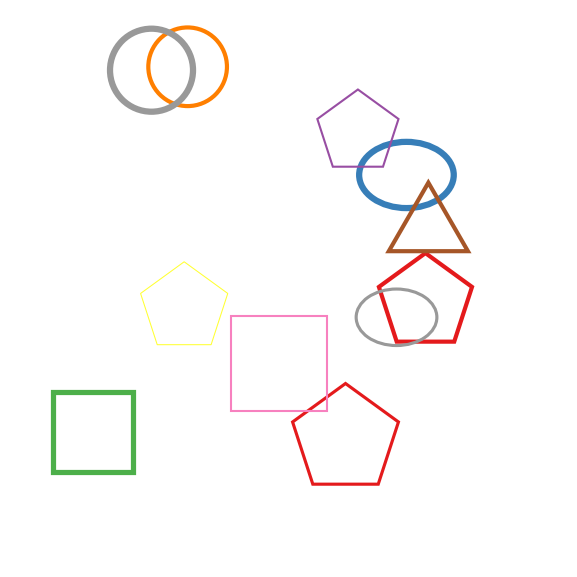[{"shape": "pentagon", "thickness": 2, "radius": 0.42, "center": [0.737, 0.476]}, {"shape": "pentagon", "thickness": 1.5, "radius": 0.48, "center": [0.598, 0.239]}, {"shape": "oval", "thickness": 3, "radius": 0.41, "center": [0.704, 0.696]}, {"shape": "square", "thickness": 2.5, "radius": 0.35, "center": [0.161, 0.251]}, {"shape": "pentagon", "thickness": 1, "radius": 0.37, "center": [0.62, 0.77]}, {"shape": "circle", "thickness": 2, "radius": 0.34, "center": [0.325, 0.884]}, {"shape": "pentagon", "thickness": 0.5, "radius": 0.4, "center": [0.319, 0.466]}, {"shape": "triangle", "thickness": 2, "radius": 0.4, "center": [0.742, 0.604]}, {"shape": "square", "thickness": 1, "radius": 0.41, "center": [0.483, 0.37]}, {"shape": "oval", "thickness": 1.5, "radius": 0.35, "center": [0.687, 0.45]}, {"shape": "circle", "thickness": 3, "radius": 0.36, "center": [0.262, 0.878]}]